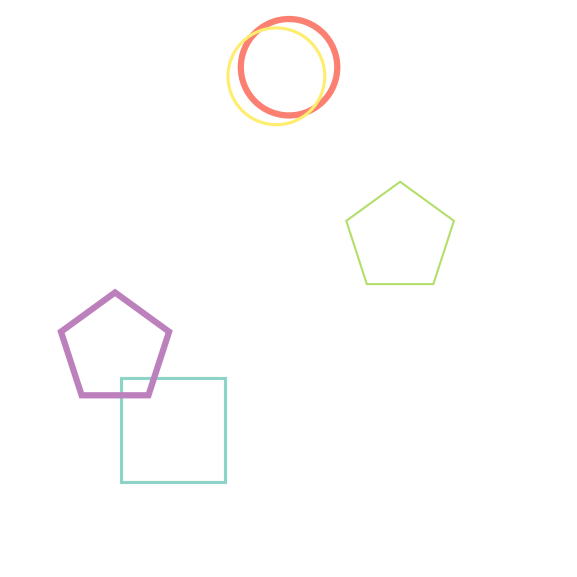[{"shape": "square", "thickness": 1.5, "radius": 0.45, "center": [0.299, 0.255]}, {"shape": "circle", "thickness": 3, "radius": 0.42, "center": [0.501, 0.883]}, {"shape": "pentagon", "thickness": 1, "radius": 0.49, "center": [0.693, 0.586]}, {"shape": "pentagon", "thickness": 3, "radius": 0.49, "center": [0.199, 0.394]}, {"shape": "circle", "thickness": 1.5, "radius": 0.42, "center": [0.479, 0.867]}]